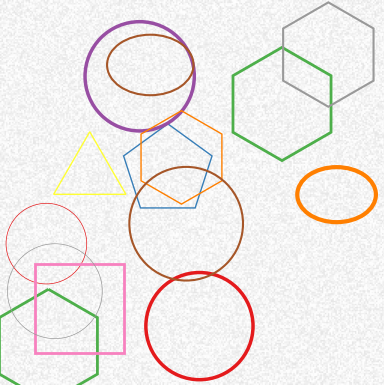[{"shape": "circle", "thickness": 0.5, "radius": 0.52, "center": [0.12, 0.367]}, {"shape": "circle", "thickness": 2.5, "radius": 0.7, "center": [0.518, 0.153]}, {"shape": "pentagon", "thickness": 1, "radius": 0.6, "center": [0.436, 0.558]}, {"shape": "hexagon", "thickness": 2, "radius": 0.73, "center": [0.126, 0.102]}, {"shape": "hexagon", "thickness": 2, "radius": 0.74, "center": [0.732, 0.73]}, {"shape": "circle", "thickness": 2.5, "radius": 0.71, "center": [0.363, 0.802]}, {"shape": "oval", "thickness": 3, "radius": 0.51, "center": [0.874, 0.494]}, {"shape": "hexagon", "thickness": 1, "radius": 0.61, "center": [0.471, 0.591]}, {"shape": "triangle", "thickness": 1, "radius": 0.54, "center": [0.233, 0.549]}, {"shape": "circle", "thickness": 1.5, "radius": 0.74, "center": [0.484, 0.419]}, {"shape": "oval", "thickness": 1.5, "radius": 0.56, "center": [0.39, 0.831]}, {"shape": "square", "thickness": 2, "radius": 0.58, "center": [0.207, 0.198]}, {"shape": "hexagon", "thickness": 1.5, "radius": 0.68, "center": [0.853, 0.858]}, {"shape": "circle", "thickness": 0.5, "radius": 0.62, "center": [0.142, 0.244]}]